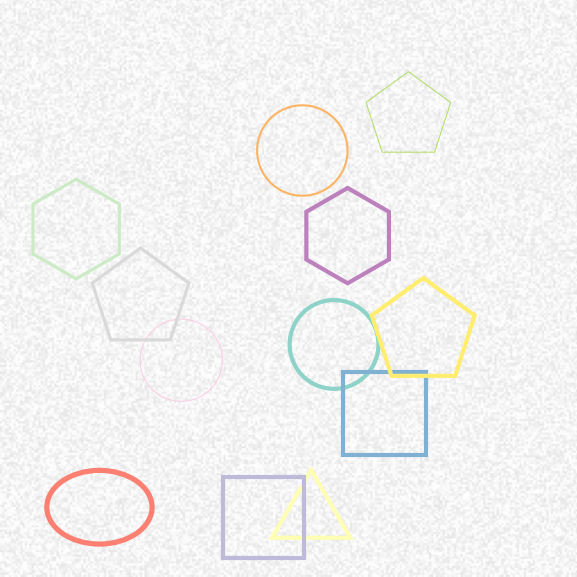[{"shape": "circle", "thickness": 2, "radius": 0.38, "center": [0.578, 0.403]}, {"shape": "triangle", "thickness": 2, "radius": 0.39, "center": [0.539, 0.107]}, {"shape": "square", "thickness": 2, "radius": 0.35, "center": [0.456, 0.103]}, {"shape": "oval", "thickness": 2.5, "radius": 0.46, "center": [0.172, 0.121]}, {"shape": "square", "thickness": 2, "radius": 0.36, "center": [0.666, 0.283]}, {"shape": "circle", "thickness": 1, "radius": 0.39, "center": [0.524, 0.738]}, {"shape": "pentagon", "thickness": 0.5, "radius": 0.39, "center": [0.707, 0.798]}, {"shape": "circle", "thickness": 0.5, "radius": 0.36, "center": [0.314, 0.375]}, {"shape": "pentagon", "thickness": 1.5, "radius": 0.44, "center": [0.243, 0.482]}, {"shape": "hexagon", "thickness": 2, "radius": 0.41, "center": [0.602, 0.591]}, {"shape": "hexagon", "thickness": 1.5, "radius": 0.43, "center": [0.132, 0.603]}, {"shape": "pentagon", "thickness": 2, "radius": 0.47, "center": [0.733, 0.424]}]